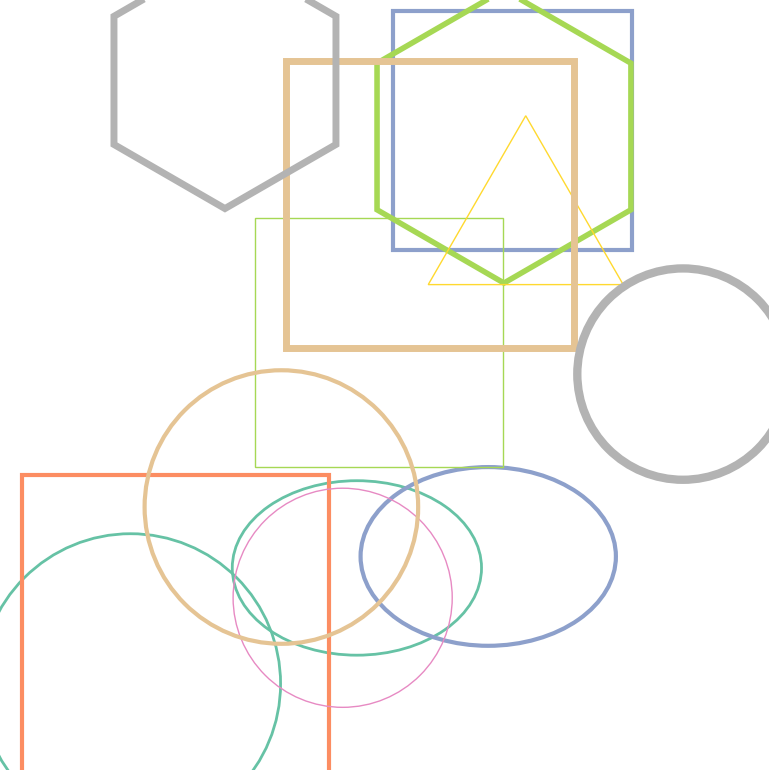[{"shape": "circle", "thickness": 1, "radius": 0.97, "center": [0.17, 0.112]}, {"shape": "oval", "thickness": 1, "radius": 0.81, "center": [0.463, 0.262]}, {"shape": "square", "thickness": 1.5, "radius": 1.0, "center": [0.228, 0.184]}, {"shape": "oval", "thickness": 1.5, "radius": 0.83, "center": [0.634, 0.277]}, {"shape": "square", "thickness": 1.5, "radius": 0.78, "center": [0.665, 0.83]}, {"shape": "circle", "thickness": 0.5, "radius": 0.71, "center": [0.445, 0.224]}, {"shape": "square", "thickness": 0.5, "radius": 0.81, "center": [0.492, 0.555]}, {"shape": "hexagon", "thickness": 2, "radius": 0.95, "center": [0.655, 0.823]}, {"shape": "triangle", "thickness": 0.5, "radius": 0.73, "center": [0.683, 0.703]}, {"shape": "circle", "thickness": 1.5, "radius": 0.89, "center": [0.365, 0.342]}, {"shape": "square", "thickness": 2.5, "radius": 0.93, "center": [0.558, 0.734]}, {"shape": "hexagon", "thickness": 2.5, "radius": 0.83, "center": [0.292, 0.896]}, {"shape": "circle", "thickness": 3, "radius": 0.69, "center": [0.887, 0.514]}]